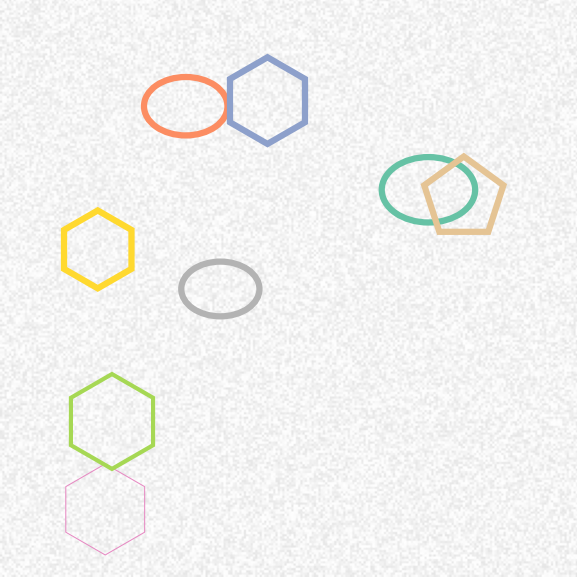[{"shape": "oval", "thickness": 3, "radius": 0.4, "center": [0.742, 0.671]}, {"shape": "oval", "thickness": 3, "radius": 0.36, "center": [0.322, 0.815]}, {"shape": "hexagon", "thickness": 3, "radius": 0.37, "center": [0.463, 0.825]}, {"shape": "hexagon", "thickness": 0.5, "radius": 0.39, "center": [0.182, 0.117]}, {"shape": "hexagon", "thickness": 2, "radius": 0.41, "center": [0.194, 0.269]}, {"shape": "hexagon", "thickness": 3, "radius": 0.34, "center": [0.169, 0.567]}, {"shape": "pentagon", "thickness": 3, "radius": 0.36, "center": [0.803, 0.656]}, {"shape": "oval", "thickness": 3, "radius": 0.34, "center": [0.382, 0.499]}]